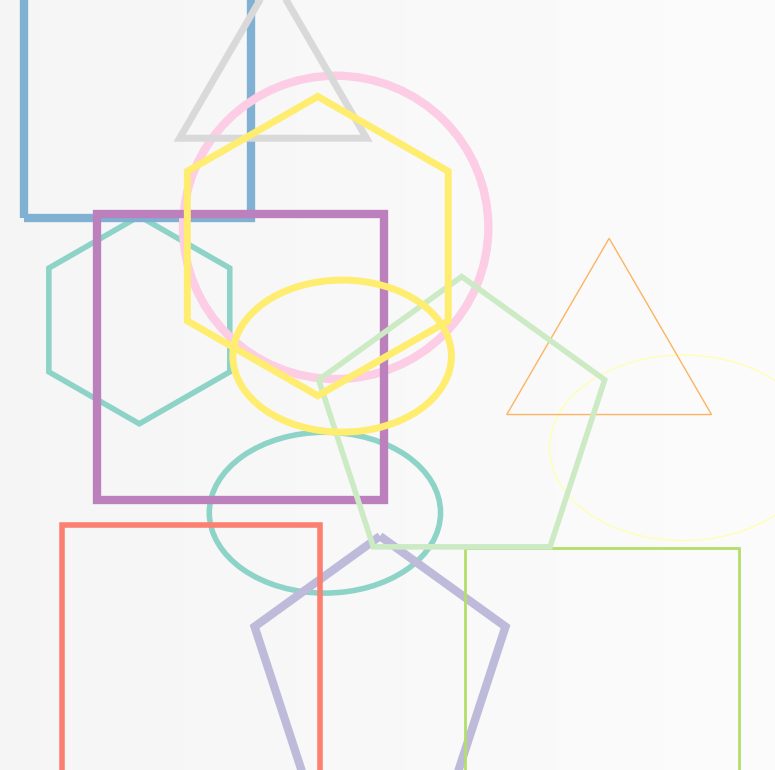[{"shape": "oval", "thickness": 2, "radius": 0.75, "center": [0.419, 0.334]}, {"shape": "hexagon", "thickness": 2, "radius": 0.67, "center": [0.18, 0.584]}, {"shape": "oval", "thickness": 0.5, "radius": 0.86, "center": [0.881, 0.418]}, {"shape": "pentagon", "thickness": 3, "radius": 0.85, "center": [0.49, 0.134]}, {"shape": "square", "thickness": 2, "radius": 0.83, "center": [0.246, 0.152]}, {"shape": "square", "thickness": 3, "radius": 0.73, "center": [0.177, 0.863]}, {"shape": "triangle", "thickness": 0.5, "radius": 0.76, "center": [0.786, 0.538]}, {"shape": "square", "thickness": 1, "radius": 0.88, "center": [0.777, 0.111]}, {"shape": "circle", "thickness": 3, "radius": 0.98, "center": [0.433, 0.705]}, {"shape": "triangle", "thickness": 2.5, "radius": 0.7, "center": [0.352, 0.89]}, {"shape": "square", "thickness": 3, "radius": 0.93, "center": [0.31, 0.536]}, {"shape": "pentagon", "thickness": 2, "radius": 0.97, "center": [0.596, 0.447]}, {"shape": "hexagon", "thickness": 2.5, "radius": 0.97, "center": [0.41, 0.68]}, {"shape": "oval", "thickness": 2.5, "radius": 0.71, "center": [0.441, 0.538]}]